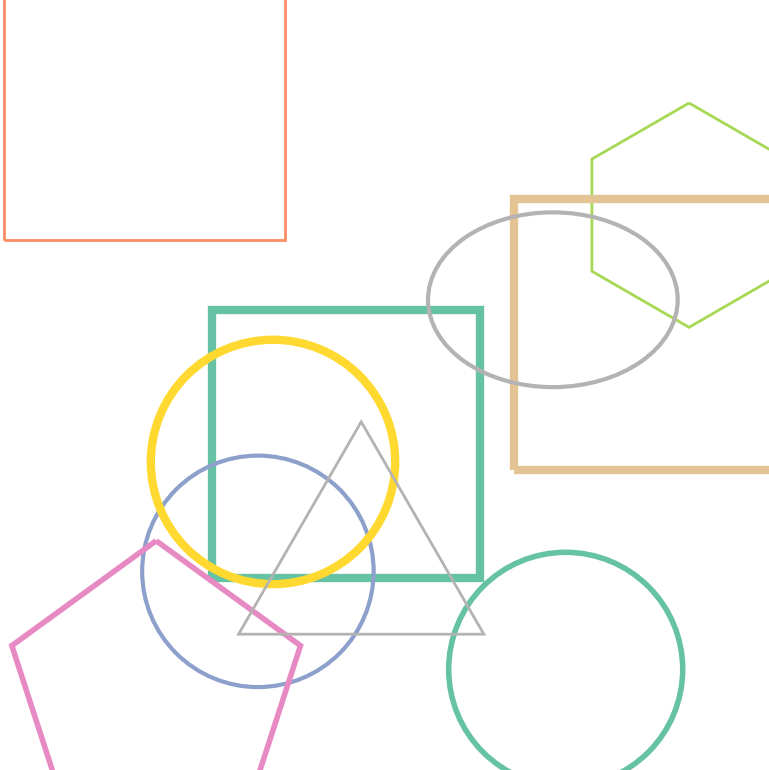[{"shape": "circle", "thickness": 2, "radius": 0.76, "center": [0.735, 0.131]}, {"shape": "square", "thickness": 3, "radius": 0.87, "center": [0.449, 0.423]}, {"shape": "square", "thickness": 1, "radius": 0.91, "center": [0.187, 0.871]}, {"shape": "circle", "thickness": 1.5, "radius": 0.75, "center": [0.335, 0.258]}, {"shape": "pentagon", "thickness": 2, "radius": 0.99, "center": [0.203, 0.101]}, {"shape": "hexagon", "thickness": 1, "radius": 0.73, "center": [0.895, 0.721]}, {"shape": "circle", "thickness": 3, "radius": 0.79, "center": [0.355, 0.4]}, {"shape": "square", "thickness": 3, "radius": 0.88, "center": [0.843, 0.565]}, {"shape": "oval", "thickness": 1.5, "radius": 0.81, "center": [0.718, 0.611]}, {"shape": "triangle", "thickness": 1, "radius": 0.92, "center": [0.469, 0.268]}]